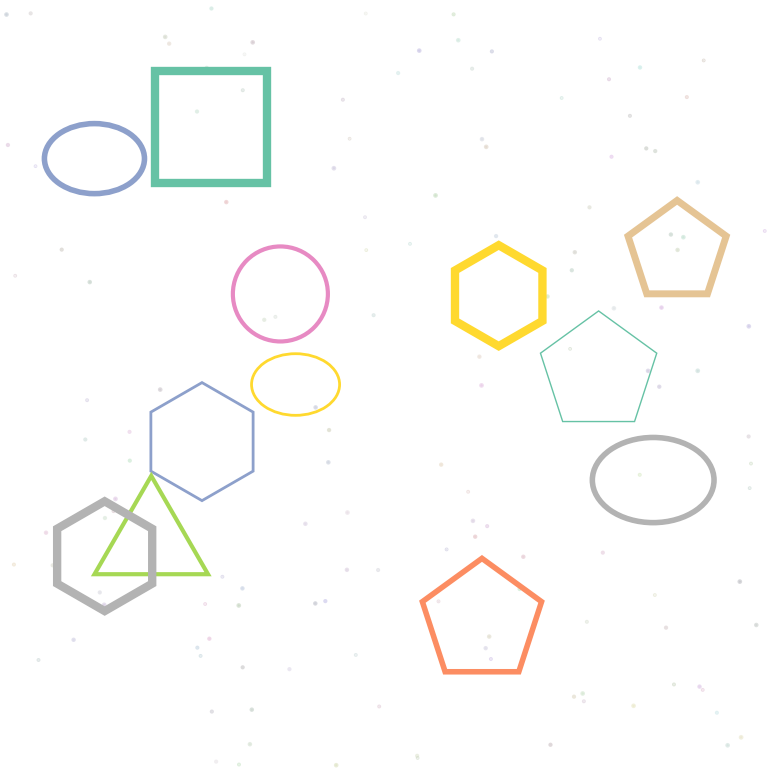[{"shape": "pentagon", "thickness": 0.5, "radius": 0.4, "center": [0.777, 0.517]}, {"shape": "square", "thickness": 3, "radius": 0.36, "center": [0.274, 0.835]}, {"shape": "pentagon", "thickness": 2, "radius": 0.41, "center": [0.626, 0.193]}, {"shape": "oval", "thickness": 2, "radius": 0.32, "center": [0.123, 0.794]}, {"shape": "hexagon", "thickness": 1, "radius": 0.38, "center": [0.262, 0.426]}, {"shape": "circle", "thickness": 1.5, "radius": 0.31, "center": [0.364, 0.618]}, {"shape": "triangle", "thickness": 1.5, "radius": 0.43, "center": [0.196, 0.297]}, {"shape": "oval", "thickness": 1, "radius": 0.29, "center": [0.384, 0.501]}, {"shape": "hexagon", "thickness": 3, "radius": 0.33, "center": [0.648, 0.616]}, {"shape": "pentagon", "thickness": 2.5, "radius": 0.34, "center": [0.879, 0.673]}, {"shape": "oval", "thickness": 2, "radius": 0.4, "center": [0.848, 0.377]}, {"shape": "hexagon", "thickness": 3, "radius": 0.36, "center": [0.136, 0.278]}]